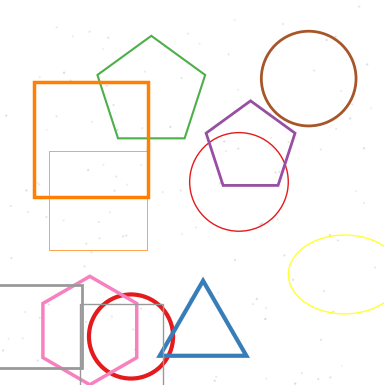[{"shape": "circle", "thickness": 3, "radius": 0.55, "center": [0.34, 0.126]}, {"shape": "circle", "thickness": 1, "radius": 0.64, "center": [0.621, 0.528]}, {"shape": "triangle", "thickness": 3, "radius": 0.65, "center": [0.527, 0.141]}, {"shape": "pentagon", "thickness": 1.5, "radius": 0.74, "center": [0.393, 0.76]}, {"shape": "pentagon", "thickness": 2, "radius": 0.61, "center": [0.651, 0.617]}, {"shape": "square", "thickness": 2.5, "radius": 0.75, "center": [0.237, 0.638]}, {"shape": "square", "thickness": 0.5, "radius": 0.64, "center": [0.254, 0.479]}, {"shape": "oval", "thickness": 1, "radius": 0.73, "center": [0.895, 0.287]}, {"shape": "circle", "thickness": 2, "radius": 0.62, "center": [0.802, 0.796]}, {"shape": "hexagon", "thickness": 2.5, "radius": 0.7, "center": [0.233, 0.141]}, {"shape": "square", "thickness": 2, "radius": 0.54, "center": [0.105, 0.153]}, {"shape": "square", "thickness": 1, "radius": 0.54, "center": [0.316, 0.101]}]